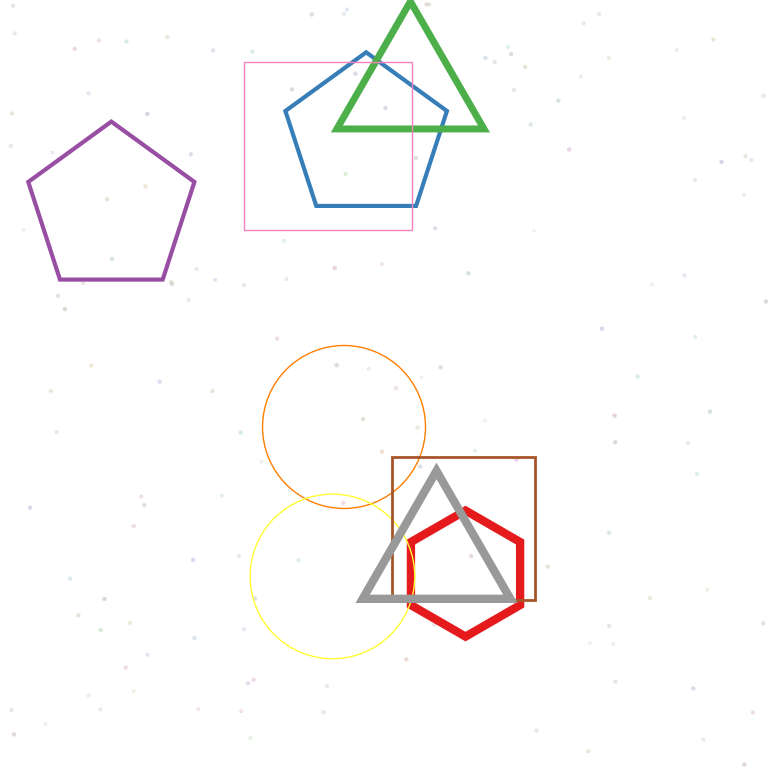[{"shape": "hexagon", "thickness": 3, "radius": 0.41, "center": [0.605, 0.255]}, {"shape": "pentagon", "thickness": 1.5, "radius": 0.55, "center": [0.476, 0.822]}, {"shape": "triangle", "thickness": 2.5, "radius": 0.55, "center": [0.533, 0.888]}, {"shape": "pentagon", "thickness": 1.5, "radius": 0.57, "center": [0.145, 0.729]}, {"shape": "circle", "thickness": 0.5, "radius": 0.53, "center": [0.447, 0.445]}, {"shape": "circle", "thickness": 0.5, "radius": 0.53, "center": [0.432, 0.251]}, {"shape": "square", "thickness": 1, "radius": 0.46, "center": [0.602, 0.314]}, {"shape": "square", "thickness": 0.5, "radius": 0.54, "center": [0.426, 0.811]}, {"shape": "triangle", "thickness": 3, "radius": 0.55, "center": [0.567, 0.278]}]